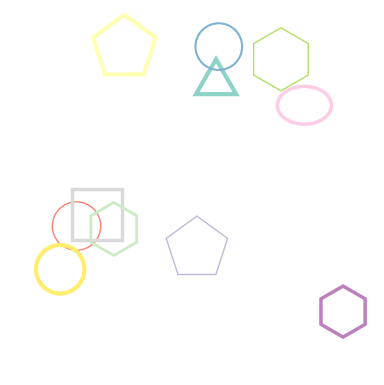[{"shape": "triangle", "thickness": 3, "radius": 0.3, "center": [0.561, 0.786]}, {"shape": "pentagon", "thickness": 3, "radius": 0.43, "center": [0.323, 0.876]}, {"shape": "pentagon", "thickness": 1, "radius": 0.42, "center": [0.512, 0.355]}, {"shape": "circle", "thickness": 1, "radius": 0.31, "center": [0.199, 0.413]}, {"shape": "circle", "thickness": 1.5, "radius": 0.3, "center": [0.568, 0.879]}, {"shape": "hexagon", "thickness": 1, "radius": 0.41, "center": [0.73, 0.846]}, {"shape": "oval", "thickness": 2.5, "radius": 0.35, "center": [0.791, 0.727]}, {"shape": "square", "thickness": 2.5, "radius": 0.33, "center": [0.252, 0.443]}, {"shape": "hexagon", "thickness": 2.5, "radius": 0.33, "center": [0.891, 0.191]}, {"shape": "hexagon", "thickness": 2, "radius": 0.34, "center": [0.296, 0.405]}, {"shape": "circle", "thickness": 3, "radius": 0.31, "center": [0.156, 0.301]}]